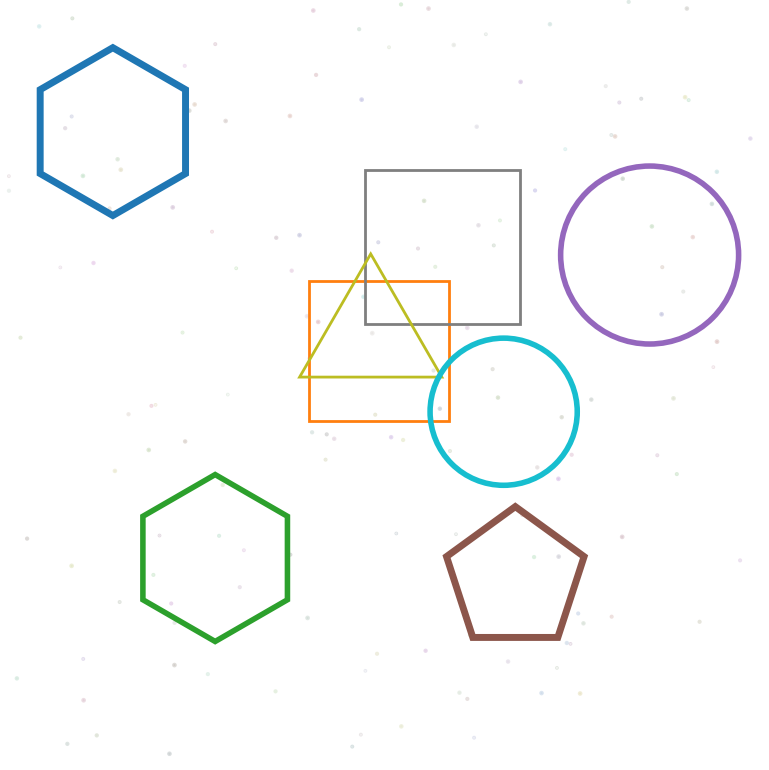[{"shape": "hexagon", "thickness": 2.5, "radius": 0.54, "center": [0.147, 0.829]}, {"shape": "square", "thickness": 1, "radius": 0.46, "center": [0.492, 0.544]}, {"shape": "hexagon", "thickness": 2, "radius": 0.54, "center": [0.279, 0.275]}, {"shape": "circle", "thickness": 2, "radius": 0.58, "center": [0.844, 0.669]}, {"shape": "pentagon", "thickness": 2.5, "radius": 0.47, "center": [0.669, 0.248]}, {"shape": "square", "thickness": 1, "radius": 0.5, "center": [0.575, 0.679]}, {"shape": "triangle", "thickness": 1, "radius": 0.53, "center": [0.481, 0.564]}, {"shape": "circle", "thickness": 2, "radius": 0.48, "center": [0.654, 0.465]}]